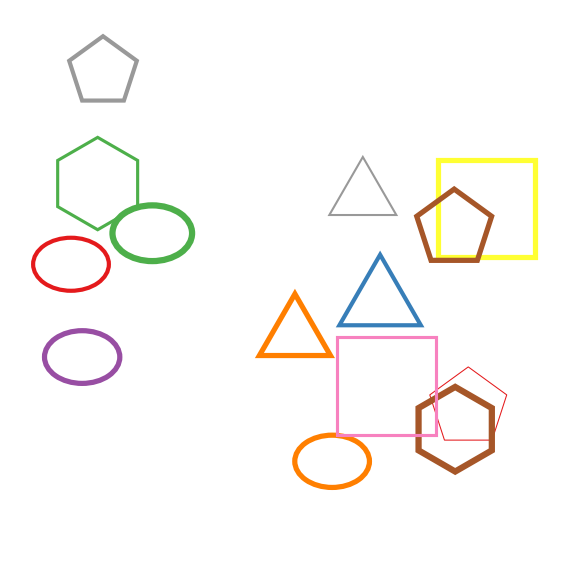[{"shape": "oval", "thickness": 2, "radius": 0.33, "center": [0.123, 0.542]}, {"shape": "pentagon", "thickness": 0.5, "radius": 0.35, "center": [0.811, 0.294]}, {"shape": "triangle", "thickness": 2, "radius": 0.41, "center": [0.658, 0.477]}, {"shape": "hexagon", "thickness": 1.5, "radius": 0.4, "center": [0.169, 0.681]}, {"shape": "oval", "thickness": 3, "radius": 0.34, "center": [0.264, 0.595]}, {"shape": "oval", "thickness": 2.5, "radius": 0.33, "center": [0.142, 0.381]}, {"shape": "oval", "thickness": 2.5, "radius": 0.32, "center": [0.575, 0.2]}, {"shape": "triangle", "thickness": 2.5, "radius": 0.36, "center": [0.511, 0.419]}, {"shape": "square", "thickness": 2.5, "radius": 0.42, "center": [0.843, 0.638]}, {"shape": "pentagon", "thickness": 2.5, "radius": 0.34, "center": [0.786, 0.603]}, {"shape": "hexagon", "thickness": 3, "radius": 0.37, "center": [0.788, 0.256]}, {"shape": "square", "thickness": 1.5, "radius": 0.43, "center": [0.669, 0.331]}, {"shape": "triangle", "thickness": 1, "radius": 0.33, "center": [0.628, 0.66]}, {"shape": "pentagon", "thickness": 2, "radius": 0.31, "center": [0.178, 0.875]}]